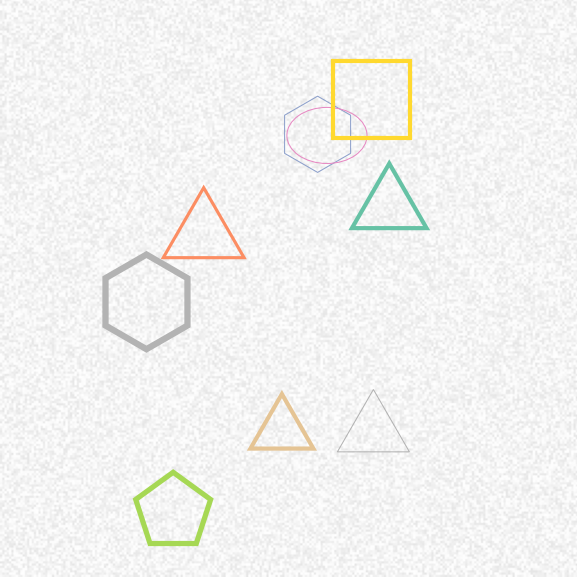[{"shape": "triangle", "thickness": 2, "radius": 0.37, "center": [0.674, 0.641]}, {"shape": "triangle", "thickness": 1.5, "radius": 0.4, "center": [0.353, 0.593]}, {"shape": "hexagon", "thickness": 0.5, "radius": 0.33, "center": [0.55, 0.767]}, {"shape": "oval", "thickness": 0.5, "radius": 0.35, "center": [0.566, 0.765]}, {"shape": "pentagon", "thickness": 2.5, "radius": 0.34, "center": [0.3, 0.113]}, {"shape": "square", "thickness": 2, "radius": 0.33, "center": [0.643, 0.827]}, {"shape": "triangle", "thickness": 2, "radius": 0.31, "center": [0.488, 0.254]}, {"shape": "hexagon", "thickness": 3, "radius": 0.41, "center": [0.254, 0.476]}, {"shape": "triangle", "thickness": 0.5, "radius": 0.36, "center": [0.647, 0.253]}]